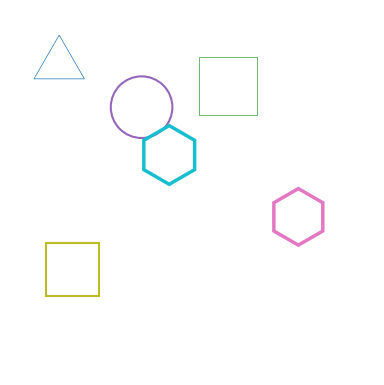[{"shape": "triangle", "thickness": 0.5, "radius": 0.38, "center": [0.154, 0.833]}, {"shape": "square", "thickness": 0.5, "radius": 0.38, "center": [0.591, 0.775]}, {"shape": "circle", "thickness": 1.5, "radius": 0.4, "center": [0.368, 0.722]}, {"shape": "hexagon", "thickness": 2.5, "radius": 0.37, "center": [0.775, 0.437]}, {"shape": "square", "thickness": 1.5, "radius": 0.35, "center": [0.188, 0.3]}, {"shape": "hexagon", "thickness": 2.5, "radius": 0.38, "center": [0.44, 0.597]}]